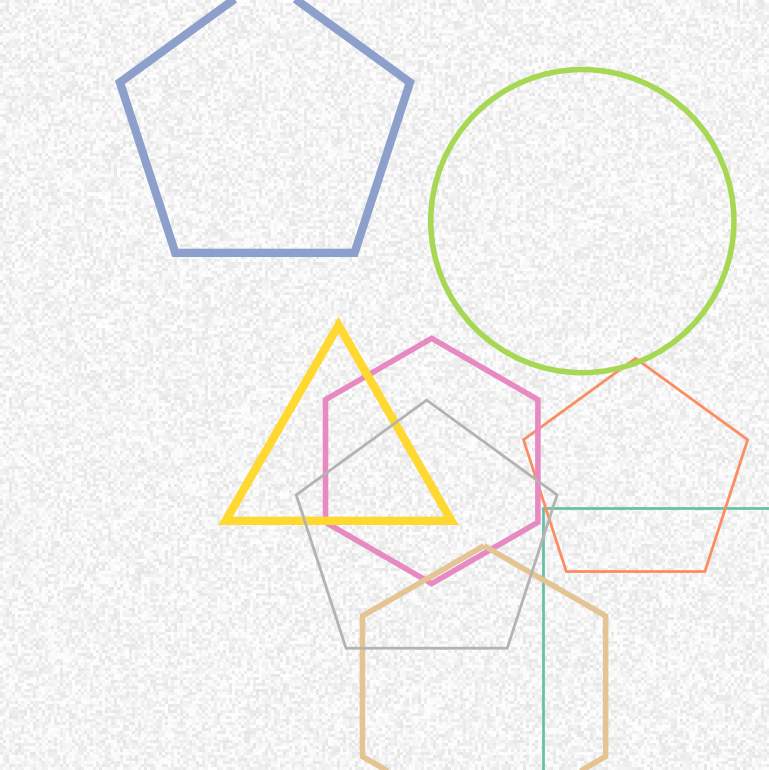[{"shape": "square", "thickness": 1, "radius": 0.91, "center": [0.888, 0.157]}, {"shape": "pentagon", "thickness": 1, "radius": 0.77, "center": [0.825, 0.382]}, {"shape": "pentagon", "thickness": 3, "radius": 0.99, "center": [0.344, 0.832]}, {"shape": "hexagon", "thickness": 2, "radius": 0.8, "center": [0.561, 0.401]}, {"shape": "circle", "thickness": 2, "radius": 0.98, "center": [0.756, 0.713]}, {"shape": "triangle", "thickness": 3, "radius": 0.85, "center": [0.44, 0.408]}, {"shape": "hexagon", "thickness": 2, "radius": 0.91, "center": [0.629, 0.109]}, {"shape": "pentagon", "thickness": 1, "radius": 0.89, "center": [0.554, 0.302]}]